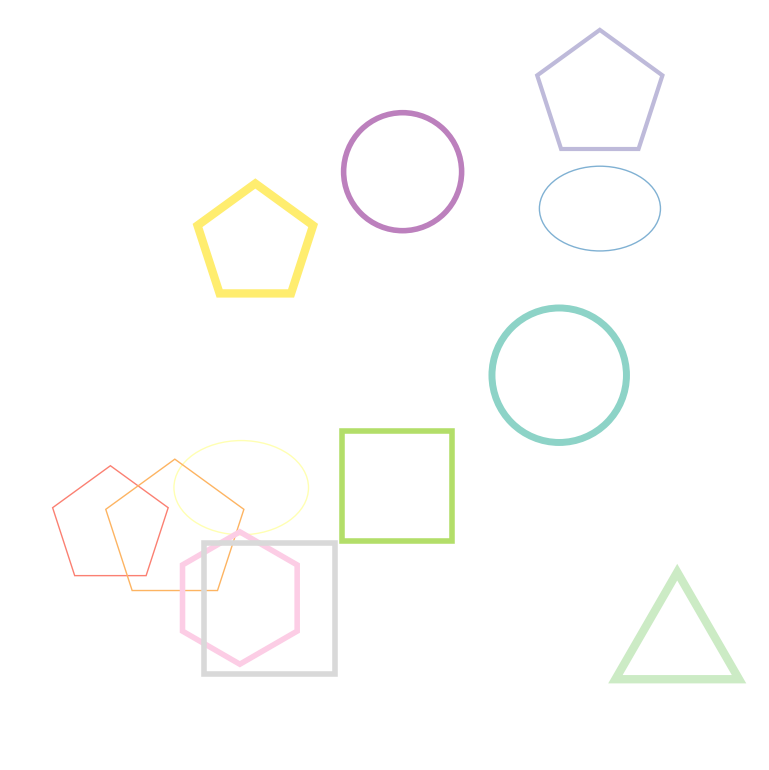[{"shape": "circle", "thickness": 2.5, "radius": 0.44, "center": [0.726, 0.513]}, {"shape": "oval", "thickness": 0.5, "radius": 0.44, "center": [0.313, 0.367]}, {"shape": "pentagon", "thickness": 1.5, "radius": 0.43, "center": [0.779, 0.876]}, {"shape": "pentagon", "thickness": 0.5, "radius": 0.39, "center": [0.143, 0.316]}, {"shape": "oval", "thickness": 0.5, "radius": 0.39, "center": [0.779, 0.729]}, {"shape": "pentagon", "thickness": 0.5, "radius": 0.47, "center": [0.227, 0.309]}, {"shape": "square", "thickness": 2, "radius": 0.36, "center": [0.516, 0.369]}, {"shape": "hexagon", "thickness": 2, "radius": 0.43, "center": [0.311, 0.223]}, {"shape": "square", "thickness": 2, "radius": 0.42, "center": [0.35, 0.21]}, {"shape": "circle", "thickness": 2, "radius": 0.38, "center": [0.523, 0.777]}, {"shape": "triangle", "thickness": 3, "radius": 0.46, "center": [0.88, 0.164]}, {"shape": "pentagon", "thickness": 3, "radius": 0.39, "center": [0.332, 0.683]}]